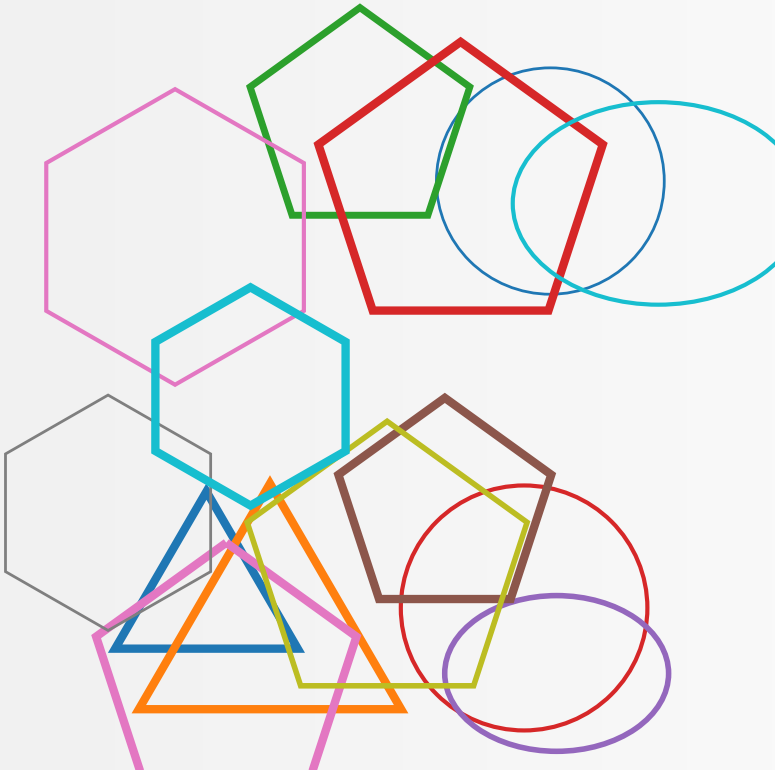[{"shape": "circle", "thickness": 1, "radius": 0.74, "center": [0.71, 0.765]}, {"shape": "triangle", "thickness": 3, "radius": 0.68, "center": [0.266, 0.226]}, {"shape": "triangle", "thickness": 3, "radius": 0.98, "center": [0.348, 0.177]}, {"shape": "pentagon", "thickness": 2.5, "radius": 0.75, "center": [0.464, 0.841]}, {"shape": "circle", "thickness": 1.5, "radius": 0.8, "center": [0.676, 0.21]}, {"shape": "pentagon", "thickness": 3, "radius": 0.96, "center": [0.594, 0.753]}, {"shape": "oval", "thickness": 2, "radius": 0.72, "center": [0.718, 0.125]}, {"shape": "pentagon", "thickness": 3, "radius": 0.72, "center": [0.574, 0.339]}, {"shape": "pentagon", "thickness": 3, "radius": 0.88, "center": [0.292, 0.119]}, {"shape": "hexagon", "thickness": 1.5, "radius": 0.96, "center": [0.226, 0.692]}, {"shape": "hexagon", "thickness": 1, "radius": 0.76, "center": [0.139, 0.334]}, {"shape": "pentagon", "thickness": 2, "radius": 0.95, "center": [0.5, 0.263]}, {"shape": "hexagon", "thickness": 3, "radius": 0.71, "center": [0.323, 0.485]}, {"shape": "oval", "thickness": 1.5, "radius": 0.94, "center": [0.849, 0.736]}]